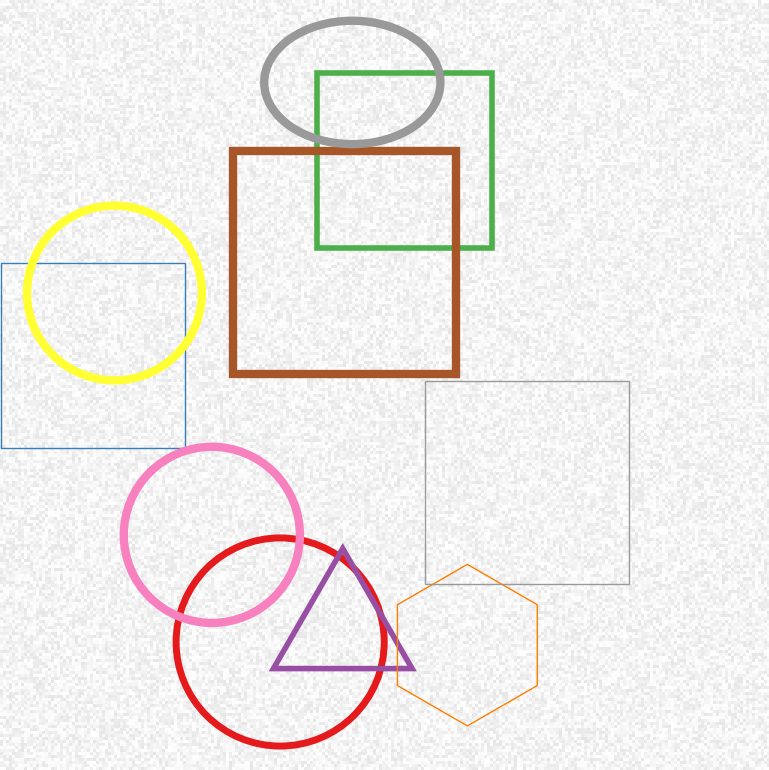[{"shape": "circle", "thickness": 2.5, "radius": 0.68, "center": [0.364, 0.166]}, {"shape": "square", "thickness": 0.5, "radius": 0.6, "center": [0.12, 0.538]}, {"shape": "square", "thickness": 2, "radius": 0.57, "center": [0.526, 0.792]}, {"shape": "triangle", "thickness": 2, "radius": 0.52, "center": [0.445, 0.184]}, {"shape": "hexagon", "thickness": 0.5, "radius": 0.52, "center": [0.607, 0.162]}, {"shape": "circle", "thickness": 3, "radius": 0.57, "center": [0.149, 0.619]}, {"shape": "square", "thickness": 3, "radius": 0.73, "center": [0.448, 0.659]}, {"shape": "circle", "thickness": 3, "radius": 0.57, "center": [0.275, 0.305]}, {"shape": "oval", "thickness": 3, "radius": 0.57, "center": [0.458, 0.893]}, {"shape": "square", "thickness": 0.5, "radius": 0.66, "center": [0.684, 0.374]}]